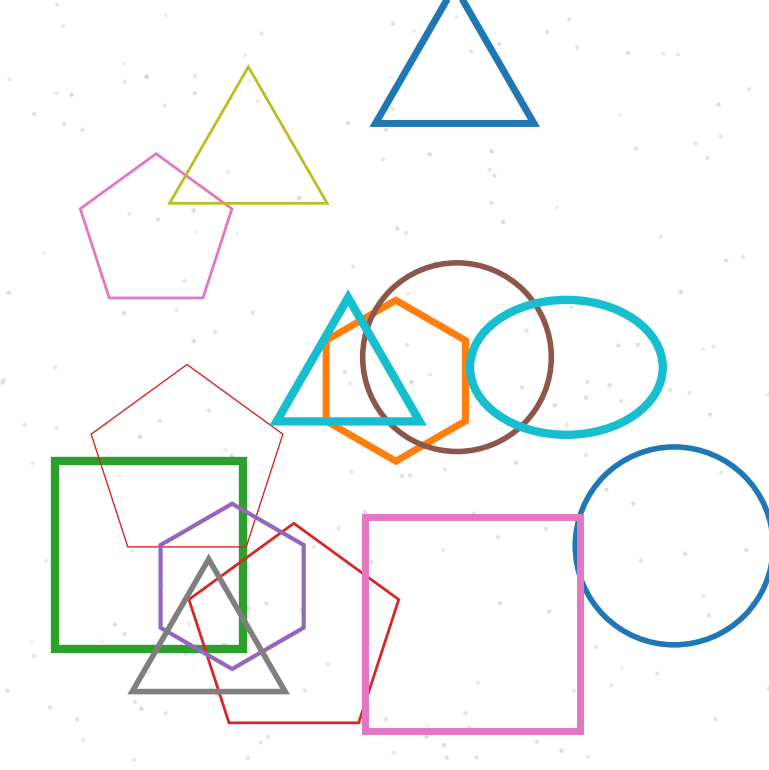[{"shape": "circle", "thickness": 2, "radius": 0.64, "center": [0.876, 0.291]}, {"shape": "triangle", "thickness": 2.5, "radius": 0.59, "center": [0.591, 0.899]}, {"shape": "hexagon", "thickness": 2.5, "radius": 0.52, "center": [0.514, 0.506]}, {"shape": "square", "thickness": 3, "radius": 0.61, "center": [0.194, 0.279]}, {"shape": "pentagon", "thickness": 1, "radius": 0.72, "center": [0.382, 0.177]}, {"shape": "pentagon", "thickness": 0.5, "radius": 0.65, "center": [0.243, 0.396]}, {"shape": "hexagon", "thickness": 1.5, "radius": 0.54, "center": [0.301, 0.238]}, {"shape": "circle", "thickness": 2, "radius": 0.61, "center": [0.594, 0.536]}, {"shape": "pentagon", "thickness": 1, "radius": 0.52, "center": [0.203, 0.697]}, {"shape": "square", "thickness": 2.5, "radius": 0.7, "center": [0.614, 0.19]}, {"shape": "triangle", "thickness": 2, "radius": 0.57, "center": [0.271, 0.159]}, {"shape": "triangle", "thickness": 1, "radius": 0.59, "center": [0.323, 0.795]}, {"shape": "oval", "thickness": 3, "radius": 0.63, "center": [0.736, 0.523]}, {"shape": "triangle", "thickness": 3, "radius": 0.54, "center": [0.452, 0.506]}]